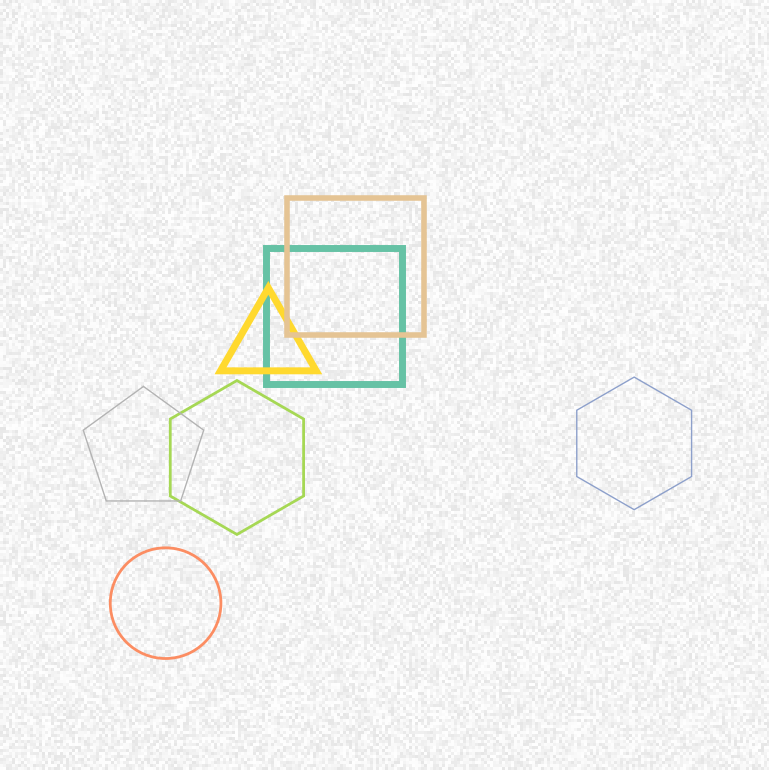[{"shape": "square", "thickness": 2.5, "radius": 0.44, "center": [0.434, 0.59]}, {"shape": "circle", "thickness": 1, "radius": 0.36, "center": [0.215, 0.217]}, {"shape": "hexagon", "thickness": 0.5, "radius": 0.43, "center": [0.824, 0.424]}, {"shape": "hexagon", "thickness": 1, "radius": 0.5, "center": [0.308, 0.406]}, {"shape": "triangle", "thickness": 2.5, "radius": 0.36, "center": [0.349, 0.554]}, {"shape": "square", "thickness": 2, "radius": 0.45, "center": [0.462, 0.654]}, {"shape": "pentagon", "thickness": 0.5, "radius": 0.41, "center": [0.186, 0.416]}]